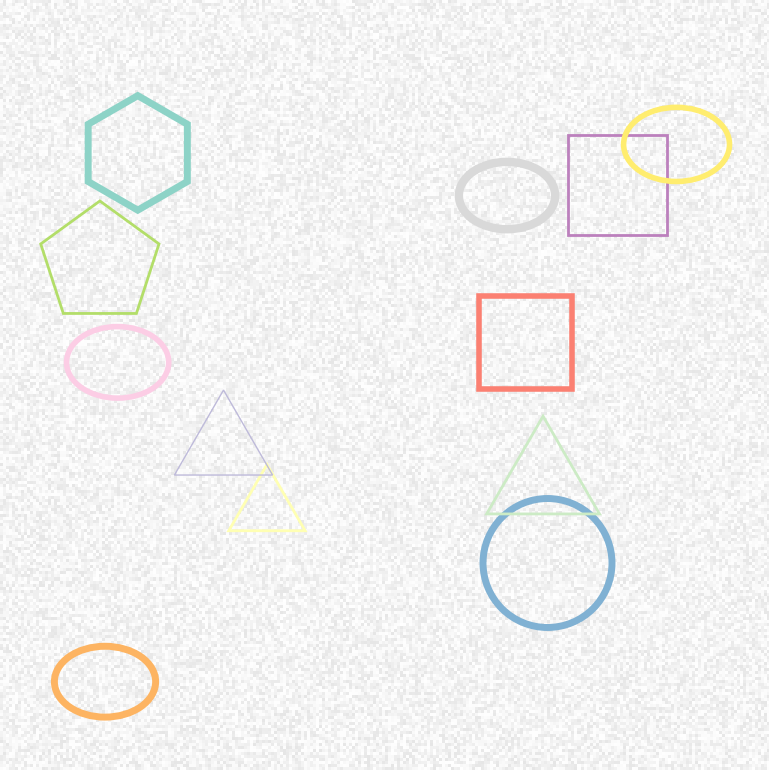[{"shape": "hexagon", "thickness": 2.5, "radius": 0.37, "center": [0.179, 0.801]}, {"shape": "triangle", "thickness": 1, "radius": 0.29, "center": [0.347, 0.339]}, {"shape": "triangle", "thickness": 0.5, "radius": 0.37, "center": [0.29, 0.42]}, {"shape": "square", "thickness": 2, "radius": 0.3, "center": [0.683, 0.555]}, {"shape": "circle", "thickness": 2.5, "radius": 0.42, "center": [0.711, 0.269]}, {"shape": "oval", "thickness": 2.5, "radius": 0.33, "center": [0.136, 0.115]}, {"shape": "pentagon", "thickness": 1, "radius": 0.4, "center": [0.13, 0.658]}, {"shape": "oval", "thickness": 2, "radius": 0.33, "center": [0.153, 0.529]}, {"shape": "oval", "thickness": 3, "radius": 0.31, "center": [0.658, 0.746]}, {"shape": "square", "thickness": 1, "radius": 0.32, "center": [0.802, 0.76]}, {"shape": "triangle", "thickness": 1, "radius": 0.42, "center": [0.705, 0.375]}, {"shape": "oval", "thickness": 2, "radius": 0.34, "center": [0.879, 0.812]}]